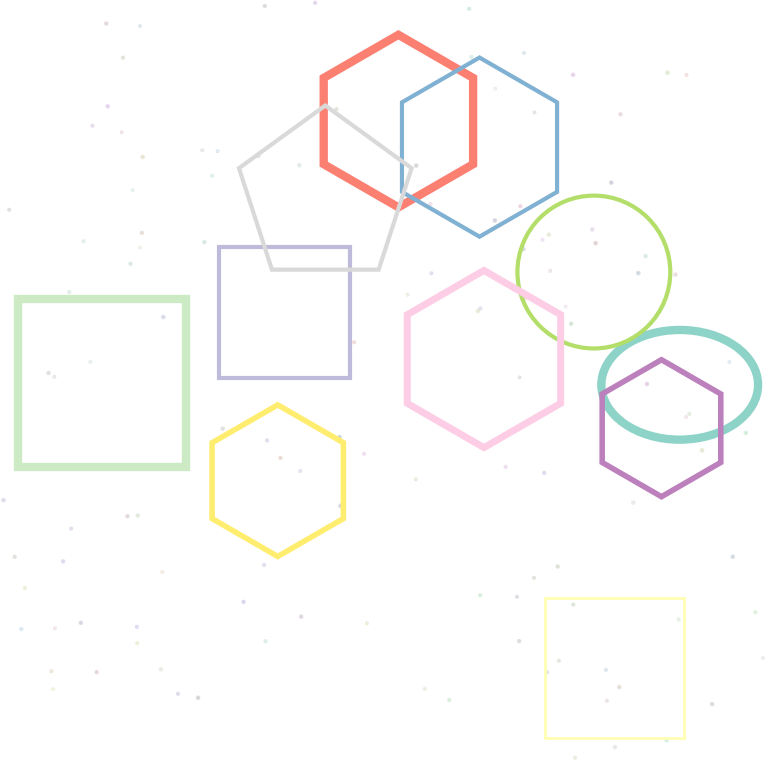[{"shape": "oval", "thickness": 3, "radius": 0.51, "center": [0.883, 0.5]}, {"shape": "square", "thickness": 1, "radius": 0.45, "center": [0.798, 0.132]}, {"shape": "square", "thickness": 1.5, "radius": 0.43, "center": [0.369, 0.594]}, {"shape": "hexagon", "thickness": 3, "radius": 0.56, "center": [0.517, 0.843]}, {"shape": "hexagon", "thickness": 1.5, "radius": 0.58, "center": [0.623, 0.809]}, {"shape": "circle", "thickness": 1.5, "radius": 0.5, "center": [0.771, 0.647]}, {"shape": "hexagon", "thickness": 2.5, "radius": 0.58, "center": [0.628, 0.534]}, {"shape": "pentagon", "thickness": 1.5, "radius": 0.59, "center": [0.422, 0.745]}, {"shape": "hexagon", "thickness": 2, "radius": 0.44, "center": [0.859, 0.444]}, {"shape": "square", "thickness": 3, "radius": 0.55, "center": [0.132, 0.502]}, {"shape": "hexagon", "thickness": 2, "radius": 0.49, "center": [0.361, 0.376]}]